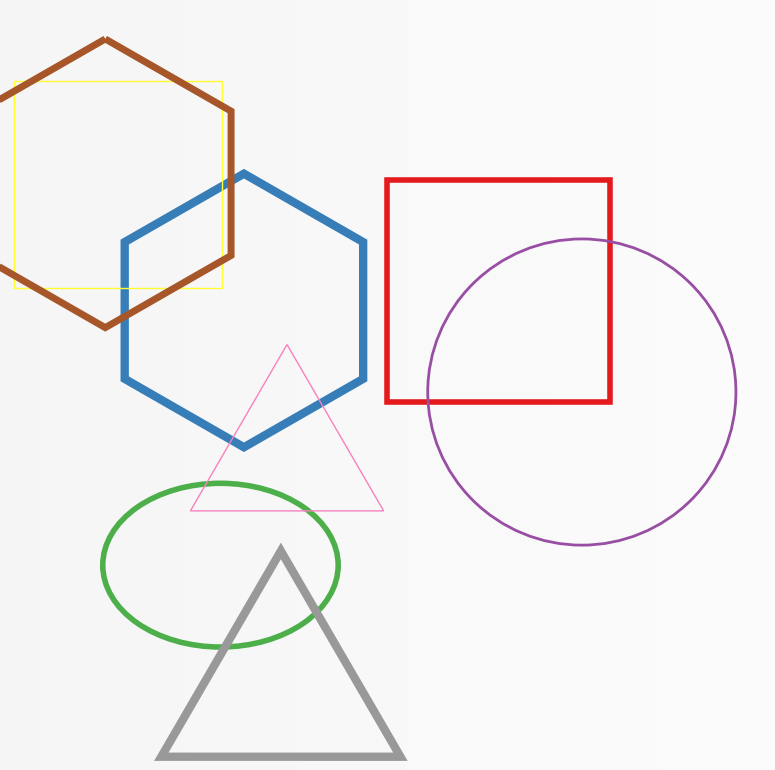[{"shape": "square", "thickness": 2, "radius": 0.72, "center": [0.643, 0.622]}, {"shape": "hexagon", "thickness": 3, "radius": 0.89, "center": [0.315, 0.597]}, {"shape": "oval", "thickness": 2, "radius": 0.76, "center": [0.284, 0.266]}, {"shape": "circle", "thickness": 1, "radius": 0.99, "center": [0.751, 0.491]}, {"shape": "square", "thickness": 0.5, "radius": 0.67, "center": [0.153, 0.761]}, {"shape": "hexagon", "thickness": 2.5, "radius": 0.94, "center": [0.136, 0.762]}, {"shape": "triangle", "thickness": 0.5, "radius": 0.72, "center": [0.37, 0.409]}, {"shape": "triangle", "thickness": 3, "radius": 0.89, "center": [0.362, 0.106]}]